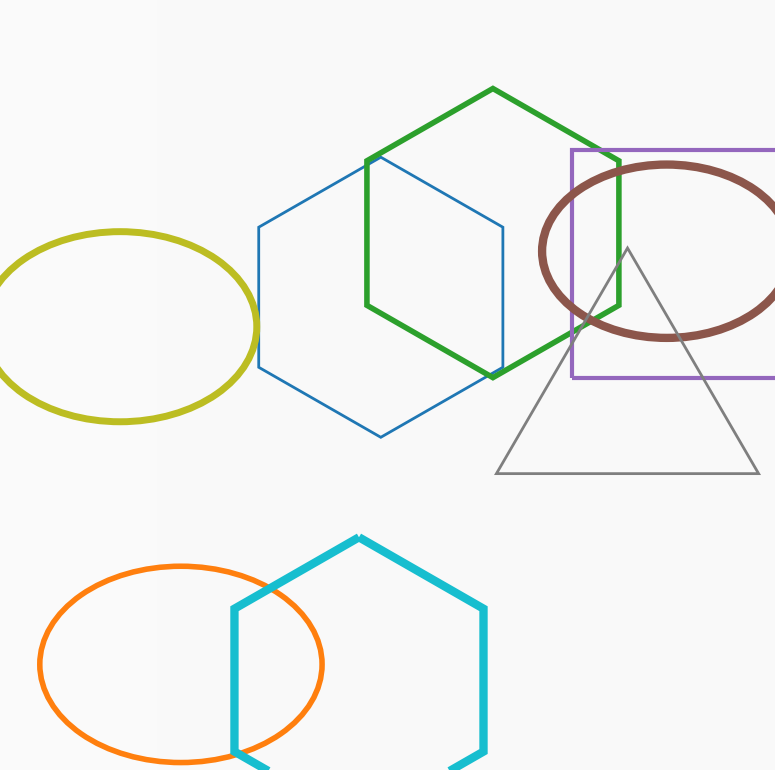[{"shape": "hexagon", "thickness": 1, "radius": 0.91, "center": [0.491, 0.614]}, {"shape": "oval", "thickness": 2, "radius": 0.91, "center": [0.233, 0.137]}, {"shape": "hexagon", "thickness": 2, "radius": 0.94, "center": [0.636, 0.697]}, {"shape": "square", "thickness": 1.5, "radius": 0.74, "center": [0.886, 0.657]}, {"shape": "oval", "thickness": 3, "radius": 0.8, "center": [0.86, 0.674]}, {"shape": "triangle", "thickness": 1, "radius": 0.98, "center": [0.81, 0.483]}, {"shape": "oval", "thickness": 2.5, "radius": 0.88, "center": [0.155, 0.576]}, {"shape": "hexagon", "thickness": 3, "radius": 0.93, "center": [0.463, 0.117]}]